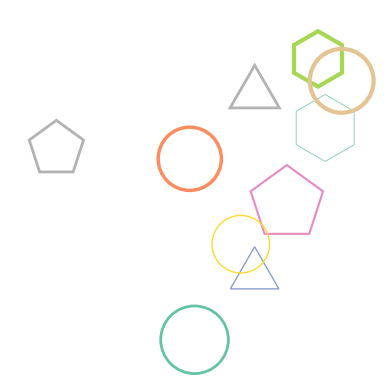[{"shape": "circle", "thickness": 2, "radius": 0.44, "center": [0.505, 0.118]}, {"shape": "hexagon", "thickness": 0.5, "radius": 0.43, "center": [0.844, 0.668]}, {"shape": "circle", "thickness": 2.5, "radius": 0.41, "center": [0.493, 0.588]}, {"shape": "triangle", "thickness": 1, "radius": 0.36, "center": [0.661, 0.286]}, {"shape": "pentagon", "thickness": 1.5, "radius": 0.49, "center": [0.745, 0.473]}, {"shape": "hexagon", "thickness": 3, "radius": 0.36, "center": [0.826, 0.847]}, {"shape": "circle", "thickness": 1, "radius": 0.37, "center": [0.625, 0.366]}, {"shape": "circle", "thickness": 3, "radius": 0.41, "center": [0.888, 0.79]}, {"shape": "pentagon", "thickness": 2, "radius": 0.37, "center": [0.146, 0.613]}, {"shape": "triangle", "thickness": 2, "radius": 0.37, "center": [0.662, 0.757]}]